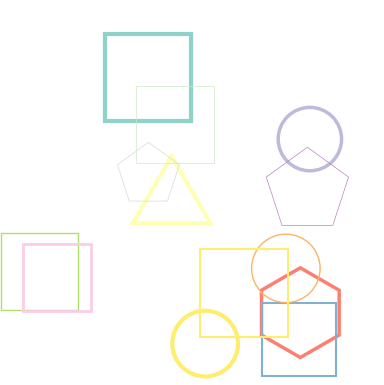[{"shape": "square", "thickness": 3, "radius": 0.56, "center": [0.385, 0.799]}, {"shape": "triangle", "thickness": 3, "radius": 0.58, "center": [0.446, 0.478]}, {"shape": "circle", "thickness": 2.5, "radius": 0.41, "center": [0.805, 0.639]}, {"shape": "hexagon", "thickness": 2.5, "radius": 0.58, "center": [0.78, 0.188]}, {"shape": "square", "thickness": 1.5, "radius": 0.48, "center": [0.776, 0.118]}, {"shape": "circle", "thickness": 1, "radius": 0.44, "center": [0.742, 0.303]}, {"shape": "square", "thickness": 1, "radius": 0.5, "center": [0.103, 0.294]}, {"shape": "square", "thickness": 2, "radius": 0.44, "center": [0.148, 0.279]}, {"shape": "pentagon", "thickness": 0.5, "radius": 0.42, "center": [0.385, 0.546]}, {"shape": "pentagon", "thickness": 0.5, "radius": 0.56, "center": [0.798, 0.505]}, {"shape": "square", "thickness": 0.5, "radius": 0.5, "center": [0.454, 0.676]}, {"shape": "circle", "thickness": 3, "radius": 0.43, "center": [0.533, 0.108]}, {"shape": "square", "thickness": 1.5, "radius": 0.57, "center": [0.634, 0.239]}]